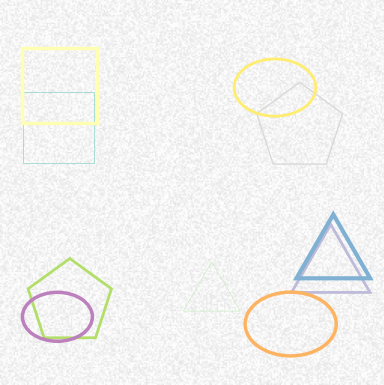[{"shape": "square", "thickness": 0.5, "radius": 0.46, "center": [0.152, 0.669]}, {"shape": "square", "thickness": 2.5, "radius": 0.49, "center": [0.154, 0.779]}, {"shape": "triangle", "thickness": 2, "radius": 0.59, "center": [0.859, 0.299]}, {"shape": "triangle", "thickness": 3, "radius": 0.55, "center": [0.866, 0.332]}, {"shape": "oval", "thickness": 2.5, "radius": 0.59, "center": [0.755, 0.158]}, {"shape": "pentagon", "thickness": 2, "radius": 0.57, "center": [0.181, 0.215]}, {"shape": "pentagon", "thickness": 1, "radius": 0.59, "center": [0.778, 0.669]}, {"shape": "oval", "thickness": 2.5, "radius": 0.45, "center": [0.149, 0.177]}, {"shape": "triangle", "thickness": 0.5, "radius": 0.43, "center": [0.55, 0.235]}, {"shape": "oval", "thickness": 2, "radius": 0.53, "center": [0.714, 0.773]}]